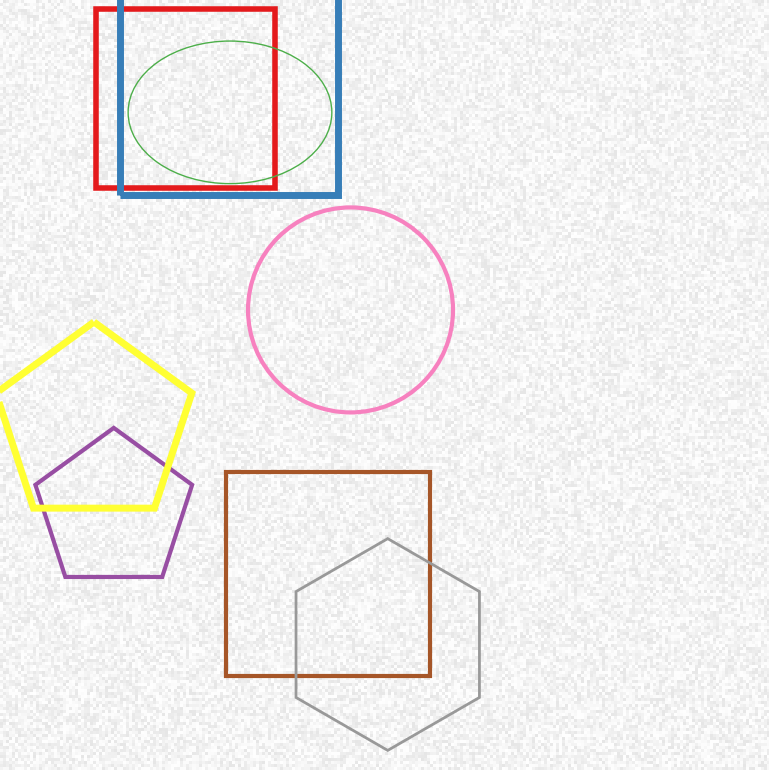[{"shape": "square", "thickness": 2, "radius": 0.58, "center": [0.241, 0.872]}, {"shape": "square", "thickness": 2.5, "radius": 0.71, "center": [0.297, 0.889]}, {"shape": "oval", "thickness": 0.5, "radius": 0.66, "center": [0.299, 0.854]}, {"shape": "pentagon", "thickness": 1.5, "radius": 0.54, "center": [0.148, 0.337]}, {"shape": "pentagon", "thickness": 2.5, "radius": 0.67, "center": [0.122, 0.448]}, {"shape": "square", "thickness": 1.5, "radius": 0.66, "center": [0.426, 0.254]}, {"shape": "circle", "thickness": 1.5, "radius": 0.67, "center": [0.455, 0.597]}, {"shape": "hexagon", "thickness": 1, "radius": 0.69, "center": [0.504, 0.163]}]